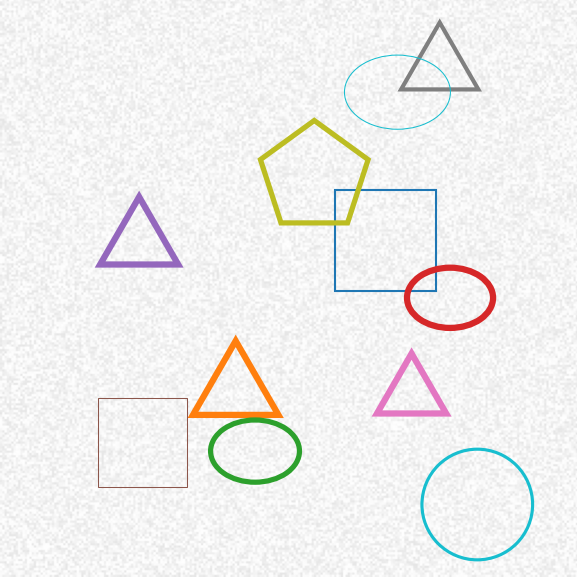[{"shape": "square", "thickness": 1, "radius": 0.44, "center": [0.668, 0.583]}, {"shape": "triangle", "thickness": 3, "radius": 0.43, "center": [0.408, 0.323]}, {"shape": "oval", "thickness": 2.5, "radius": 0.38, "center": [0.442, 0.218]}, {"shape": "oval", "thickness": 3, "radius": 0.37, "center": [0.779, 0.483]}, {"shape": "triangle", "thickness": 3, "radius": 0.39, "center": [0.241, 0.58]}, {"shape": "square", "thickness": 0.5, "radius": 0.39, "center": [0.247, 0.233]}, {"shape": "triangle", "thickness": 3, "radius": 0.35, "center": [0.713, 0.318]}, {"shape": "triangle", "thickness": 2, "radius": 0.39, "center": [0.761, 0.883]}, {"shape": "pentagon", "thickness": 2.5, "radius": 0.49, "center": [0.544, 0.692]}, {"shape": "oval", "thickness": 0.5, "radius": 0.46, "center": [0.688, 0.84]}, {"shape": "circle", "thickness": 1.5, "radius": 0.48, "center": [0.826, 0.126]}]